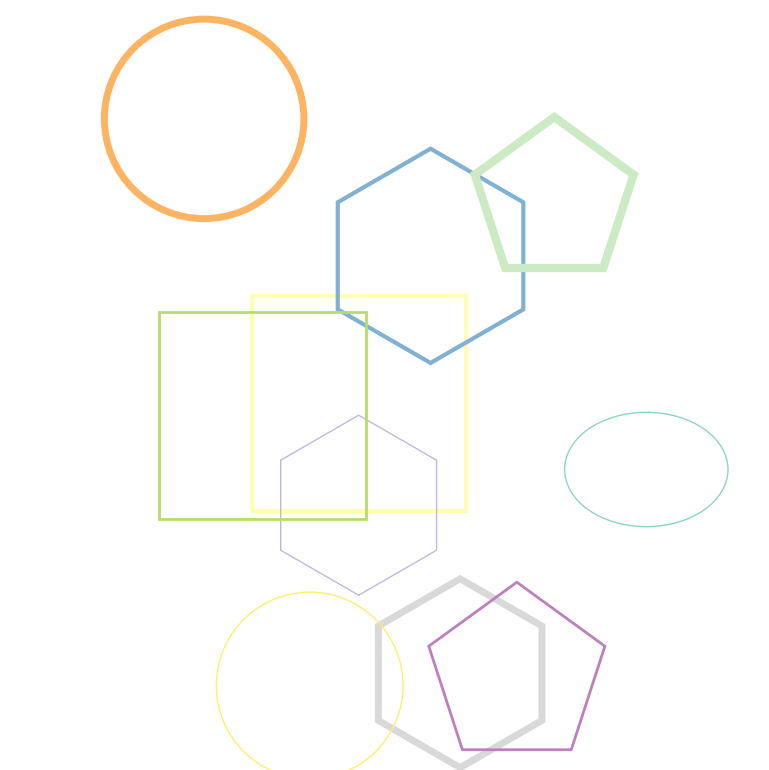[{"shape": "oval", "thickness": 0.5, "radius": 0.53, "center": [0.839, 0.39]}, {"shape": "square", "thickness": 1.5, "radius": 0.7, "center": [0.466, 0.476]}, {"shape": "hexagon", "thickness": 0.5, "radius": 0.58, "center": [0.466, 0.344]}, {"shape": "hexagon", "thickness": 1.5, "radius": 0.7, "center": [0.559, 0.668]}, {"shape": "circle", "thickness": 2.5, "radius": 0.65, "center": [0.265, 0.846]}, {"shape": "square", "thickness": 1, "radius": 0.67, "center": [0.341, 0.461]}, {"shape": "hexagon", "thickness": 2.5, "radius": 0.61, "center": [0.598, 0.126]}, {"shape": "pentagon", "thickness": 1, "radius": 0.6, "center": [0.671, 0.124]}, {"shape": "pentagon", "thickness": 3, "radius": 0.54, "center": [0.72, 0.74]}, {"shape": "circle", "thickness": 0.5, "radius": 0.61, "center": [0.402, 0.11]}]